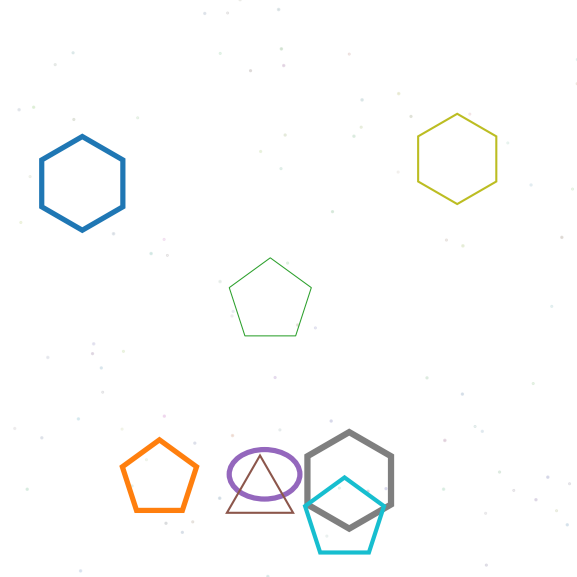[{"shape": "hexagon", "thickness": 2.5, "radius": 0.41, "center": [0.143, 0.682]}, {"shape": "pentagon", "thickness": 2.5, "radius": 0.34, "center": [0.276, 0.17]}, {"shape": "pentagon", "thickness": 0.5, "radius": 0.37, "center": [0.468, 0.478]}, {"shape": "oval", "thickness": 2.5, "radius": 0.31, "center": [0.458, 0.178]}, {"shape": "triangle", "thickness": 1, "radius": 0.33, "center": [0.45, 0.144]}, {"shape": "hexagon", "thickness": 3, "radius": 0.42, "center": [0.605, 0.167]}, {"shape": "hexagon", "thickness": 1, "radius": 0.39, "center": [0.792, 0.724]}, {"shape": "pentagon", "thickness": 2, "radius": 0.36, "center": [0.597, 0.101]}]